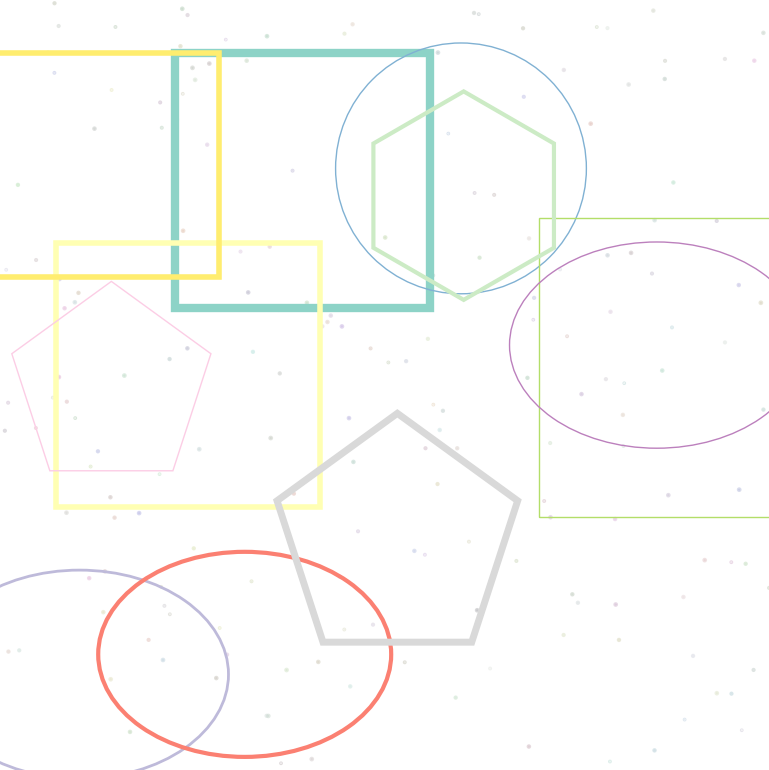[{"shape": "square", "thickness": 3, "radius": 0.83, "center": [0.393, 0.765]}, {"shape": "square", "thickness": 2, "radius": 0.86, "center": [0.245, 0.513]}, {"shape": "oval", "thickness": 1, "radius": 0.97, "center": [0.103, 0.124]}, {"shape": "oval", "thickness": 1.5, "radius": 0.95, "center": [0.318, 0.15]}, {"shape": "circle", "thickness": 0.5, "radius": 0.81, "center": [0.599, 0.781]}, {"shape": "square", "thickness": 0.5, "radius": 0.97, "center": [0.894, 0.522]}, {"shape": "pentagon", "thickness": 0.5, "radius": 0.68, "center": [0.145, 0.499]}, {"shape": "pentagon", "thickness": 2.5, "radius": 0.82, "center": [0.516, 0.299]}, {"shape": "oval", "thickness": 0.5, "radius": 0.96, "center": [0.853, 0.552]}, {"shape": "hexagon", "thickness": 1.5, "radius": 0.68, "center": [0.602, 0.746]}, {"shape": "square", "thickness": 2, "radius": 0.73, "center": [0.139, 0.786]}]